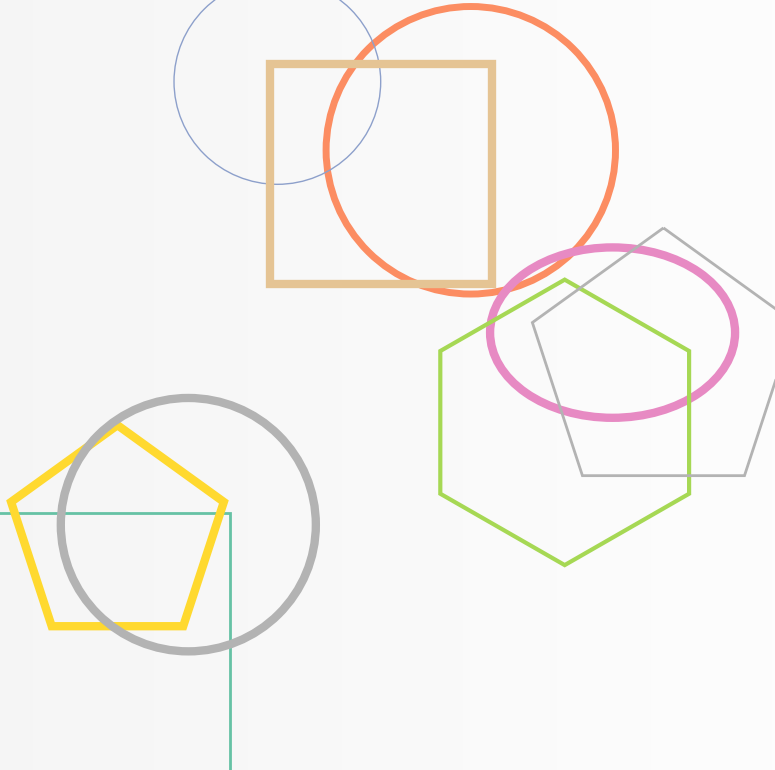[{"shape": "square", "thickness": 1, "radius": 0.88, "center": [0.121, 0.158]}, {"shape": "circle", "thickness": 2.5, "radius": 0.93, "center": [0.607, 0.805]}, {"shape": "circle", "thickness": 0.5, "radius": 0.67, "center": [0.358, 0.894]}, {"shape": "oval", "thickness": 3, "radius": 0.79, "center": [0.79, 0.568]}, {"shape": "hexagon", "thickness": 1.5, "radius": 0.93, "center": [0.729, 0.451]}, {"shape": "pentagon", "thickness": 3, "radius": 0.72, "center": [0.152, 0.304]}, {"shape": "square", "thickness": 3, "radius": 0.71, "center": [0.491, 0.774]}, {"shape": "pentagon", "thickness": 1, "radius": 0.89, "center": [0.856, 0.526]}, {"shape": "circle", "thickness": 3, "radius": 0.82, "center": [0.243, 0.319]}]